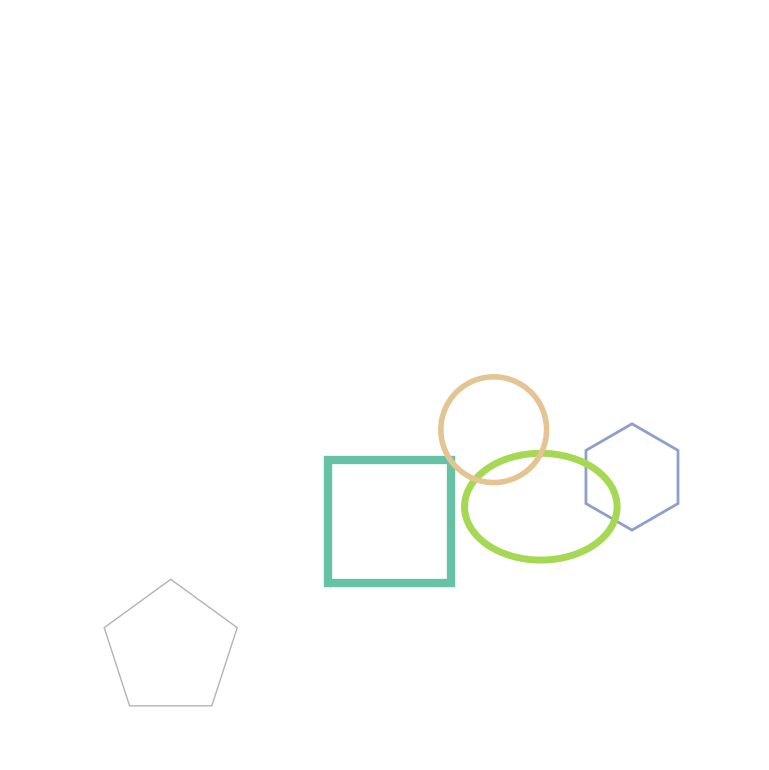[{"shape": "square", "thickness": 3, "radius": 0.4, "center": [0.506, 0.323]}, {"shape": "hexagon", "thickness": 1, "radius": 0.35, "center": [0.821, 0.381]}, {"shape": "oval", "thickness": 2.5, "radius": 0.5, "center": [0.702, 0.342]}, {"shape": "circle", "thickness": 2, "radius": 0.34, "center": [0.641, 0.442]}, {"shape": "pentagon", "thickness": 0.5, "radius": 0.45, "center": [0.222, 0.157]}]